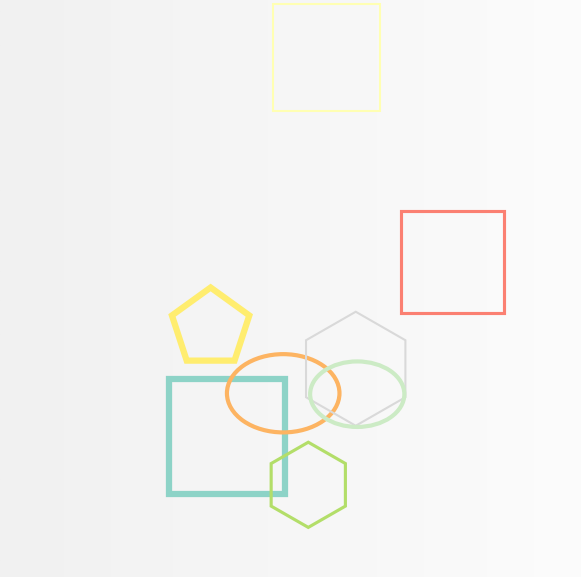[{"shape": "square", "thickness": 3, "radius": 0.5, "center": [0.39, 0.244]}, {"shape": "square", "thickness": 1, "radius": 0.46, "center": [0.561, 0.9]}, {"shape": "square", "thickness": 1.5, "radius": 0.44, "center": [0.778, 0.546]}, {"shape": "oval", "thickness": 2, "radius": 0.48, "center": [0.487, 0.318]}, {"shape": "hexagon", "thickness": 1.5, "radius": 0.37, "center": [0.53, 0.16]}, {"shape": "hexagon", "thickness": 1, "radius": 0.49, "center": [0.612, 0.361]}, {"shape": "oval", "thickness": 2, "radius": 0.41, "center": [0.615, 0.317]}, {"shape": "pentagon", "thickness": 3, "radius": 0.35, "center": [0.362, 0.431]}]